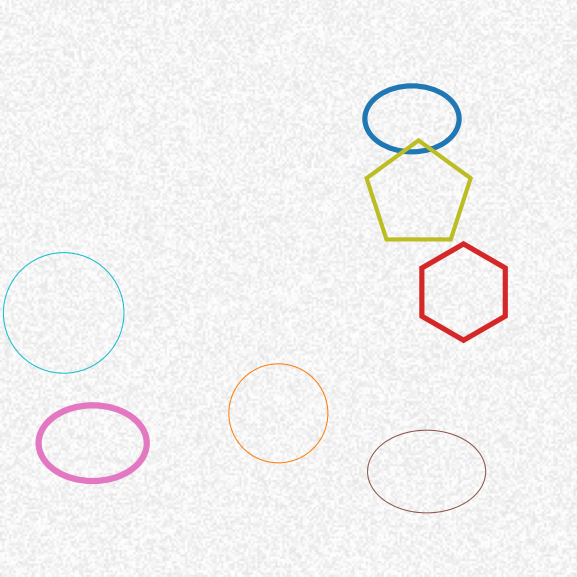[{"shape": "oval", "thickness": 2.5, "radius": 0.41, "center": [0.713, 0.793]}, {"shape": "circle", "thickness": 0.5, "radius": 0.43, "center": [0.482, 0.283]}, {"shape": "hexagon", "thickness": 2.5, "radius": 0.42, "center": [0.803, 0.493]}, {"shape": "oval", "thickness": 0.5, "radius": 0.51, "center": [0.739, 0.183]}, {"shape": "oval", "thickness": 3, "radius": 0.47, "center": [0.16, 0.232]}, {"shape": "pentagon", "thickness": 2, "radius": 0.47, "center": [0.725, 0.661]}, {"shape": "circle", "thickness": 0.5, "radius": 0.52, "center": [0.11, 0.457]}]